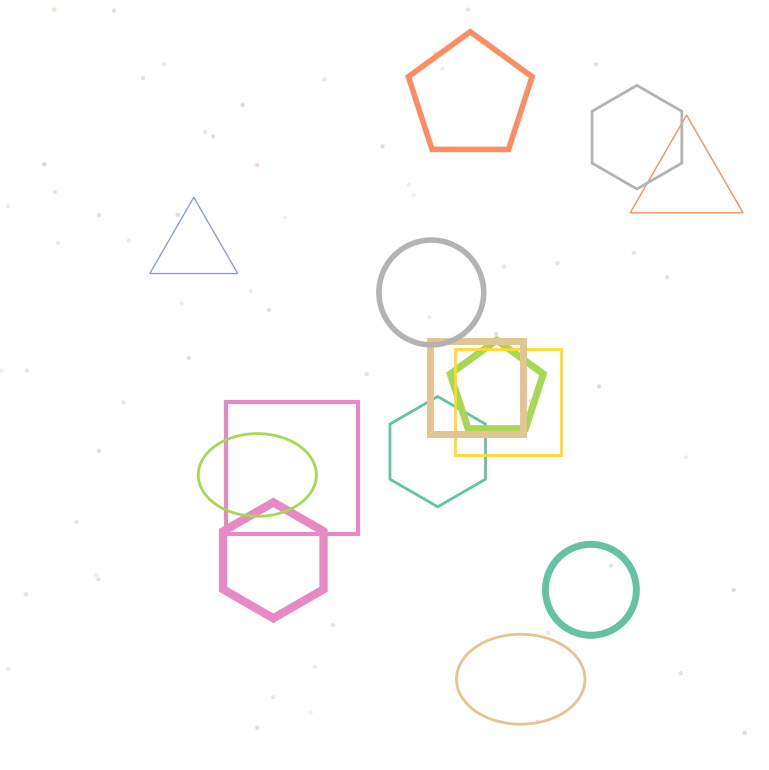[{"shape": "circle", "thickness": 2.5, "radius": 0.3, "center": [0.767, 0.234]}, {"shape": "hexagon", "thickness": 1, "radius": 0.36, "center": [0.568, 0.413]}, {"shape": "triangle", "thickness": 0.5, "radius": 0.42, "center": [0.892, 0.766]}, {"shape": "pentagon", "thickness": 2, "radius": 0.42, "center": [0.611, 0.874]}, {"shape": "triangle", "thickness": 0.5, "radius": 0.33, "center": [0.252, 0.678]}, {"shape": "hexagon", "thickness": 3, "radius": 0.38, "center": [0.355, 0.272]}, {"shape": "square", "thickness": 1.5, "radius": 0.43, "center": [0.38, 0.393]}, {"shape": "pentagon", "thickness": 2.5, "radius": 0.32, "center": [0.645, 0.495]}, {"shape": "oval", "thickness": 1, "radius": 0.38, "center": [0.334, 0.383]}, {"shape": "square", "thickness": 1, "radius": 0.35, "center": [0.66, 0.478]}, {"shape": "oval", "thickness": 1, "radius": 0.42, "center": [0.676, 0.118]}, {"shape": "square", "thickness": 2.5, "radius": 0.3, "center": [0.619, 0.497]}, {"shape": "circle", "thickness": 2, "radius": 0.34, "center": [0.56, 0.62]}, {"shape": "hexagon", "thickness": 1, "radius": 0.34, "center": [0.827, 0.822]}]